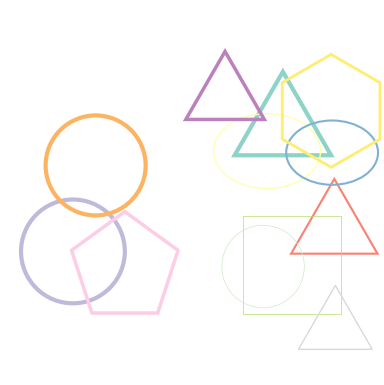[{"shape": "triangle", "thickness": 3, "radius": 0.72, "center": [0.735, 0.669]}, {"shape": "oval", "thickness": 1, "radius": 0.69, "center": [0.694, 0.608]}, {"shape": "circle", "thickness": 3, "radius": 0.67, "center": [0.189, 0.347]}, {"shape": "triangle", "thickness": 1.5, "radius": 0.65, "center": [0.868, 0.406]}, {"shape": "oval", "thickness": 1.5, "radius": 0.6, "center": [0.863, 0.604]}, {"shape": "circle", "thickness": 3, "radius": 0.65, "center": [0.248, 0.57]}, {"shape": "square", "thickness": 0.5, "radius": 0.64, "center": [0.758, 0.312]}, {"shape": "pentagon", "thickness": 2.5, "radius": 0.73, "center": [0.324, 0.305]}, {"shape": "triangle", "thickness": 1, "radius": 0.55, "center": [0.871, 0.148]}, {"shape": "triangle", "thickness": 2.5, "radius": 0.59, "center": [0.585, 0.749]}, {"shape": "circle", "thickness": 0.5, "radius": 0.54, "center": [0.683, 0.308]}, {"shape": "hexagon", "thickness": 2, "radius": 0.73, "center": [0.86, 0.712]}]